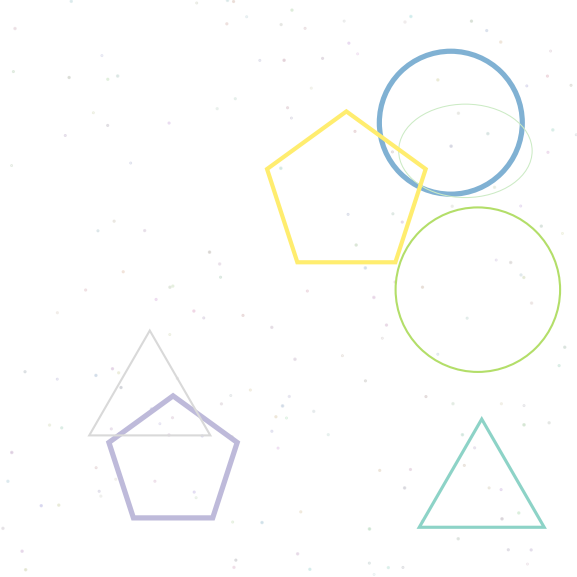[{"shape": "triangle", "thickness": 1.5, "radius": 0.62, "center": [0.834, 0.149]}, {"shape": "pentagon", "thickness": 2.5, "radius": 0.58, "center": [0.3, 0.197]}, {"shape": "circle", "thickness": 2.5, "radius": 0.62, "center": [0.781, 0.787]}, {"shape": "circle", "thickness": 1, "radius": 0.71, "center": [0.827, 0.498]}, {"shape": "triangle", "thickness": 1, "radius": 0.61, "center": [0.259, 0.306]}, {"shape": "oval", "thickness": 0.5, "radius": 0.58, "center": [0.806, 0.738]}, {"shape": "pentagon", "thickness": 2, "radius": 0.72, "center": [0.6, 0.662]}]